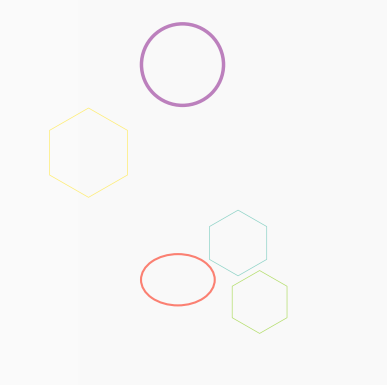[{"shape": "hexagon", "thickness": 0.5, "radius": 0.43, "center": [0.614, 0.369]}, {"shape": "oval", "thickness": 1.5, "radius": 0.48, "center": [0.459, 0.273]}, {"shape": "hexagon", "thickness": 0.5, "radius": 0.41, "center": [0.67, 0.216]}, {"shape": "circle", "thickness": 2.5, "radius": 0.53, "center": [0.471, 0.832]}, {"shape": "hexagon", "thickness": 0.5, "radius": 0.58, "center": [0.228, 0.603]}]